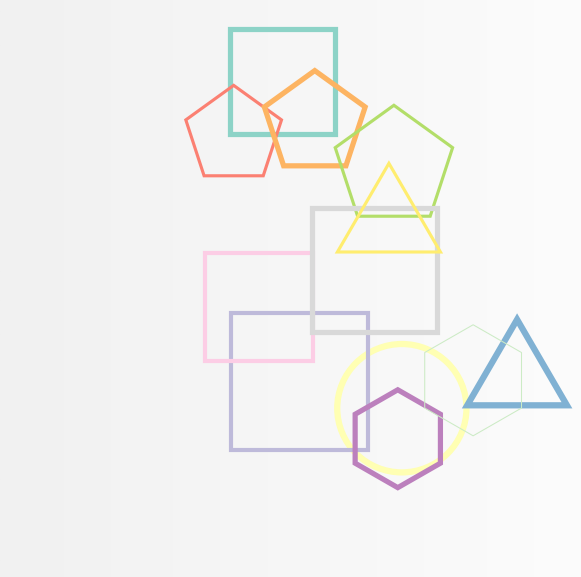[{"shape": "square", "thickness": 2.5, "radius": 0.45, "center": [0.486, 0.858]}, {"shape": "circle", "thickness": 3, "radius": 0.56, "center": [0.691, 0.292]}, {"shape": "square", "thickness": 2, "radius": 0.59, "center": [0.516, 0.338]}, {"shape": "pentagon", "thickness": 1.5, "radius": 0.43, "center": [0.402, 0.765]}, {"shape": "triangle", "thickness": 3, "radius": 0.5, "center": [0.89, 0.347]}, {"shape": "pentagon", "thickness": 2.5, "radius": 0.46, "center": [0.542, 0.786]}, {"shape": "pentagon", "thickness": 1.5, "radius": 0.53, "center": [0.678, 0.711]}, {"shape": "square", "thickness": 2, "radius": 0.46, "center": [0.446, 0.467]}, {"shape": "square", "thickness": 2.5, "radius": 0.54, "center": [0.644, 0.532]}, {"shape": "hexagon", "thickness": 2.5, "radius": 0.42, "center": [0.684, 0.239]}, {"shape": "hexagon", "thickness": 0.5, "radius": 0.48, "center": [0.814, 0.341]}, {"shape": "triangle", "thickness": 1.5, "radius": 0.51, "center": [0.669, 0.614]}]